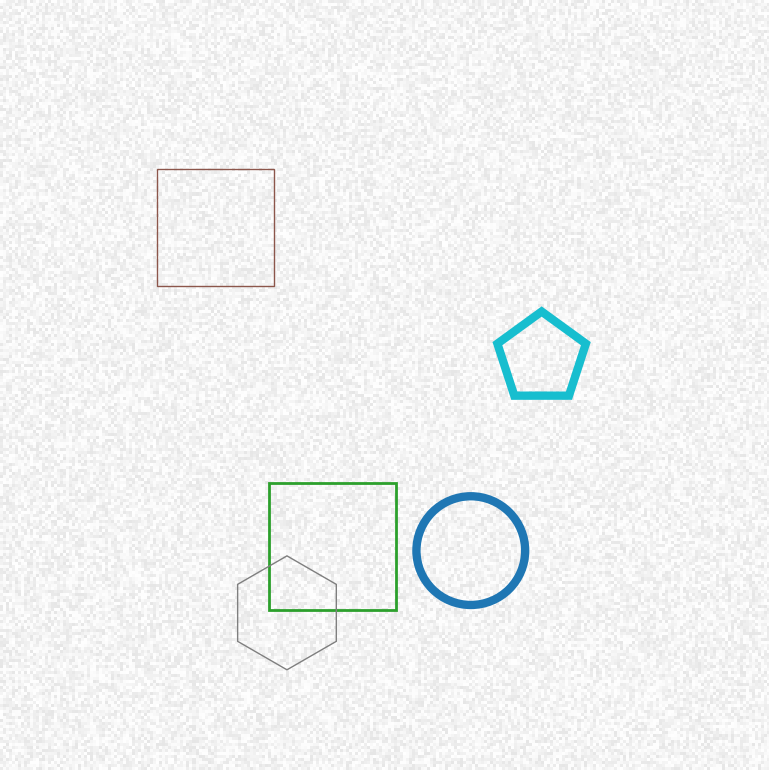[{"shape": "circle", "thickness": 3, "radius": 0.35, "center": [0.611, 0.285]}, {"shape": "square", "thickness": 1, "radius": 0.41, "center": [0.432, 0.29]}, {"shape": "square", "thickness": 0.5, "radius": 0.38, "center": [0.28, 0.704]}, {"shape": "hexagon", "thickness": 0.5, "radius": 0.37, "center": [0.373, 0.204]}, {"shape": "pentagon", "thickness": 3, "radius": 0.3, "center": [0.703, 0.535]}]